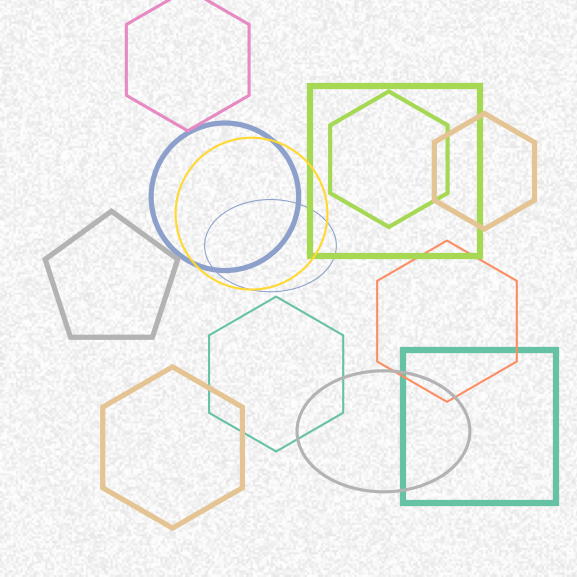[{"shape": "hexagon", "thickness": 1, "radius": 0.67, "center": [0.478, 0.351]}, {"shape": "square", "thickness": 3, "radius": 0.66, "center": [0.83, 0.26]}, {"shape": "hexagon", "thickness": 1, "radius": 0.7, "center": [0.774, 0.443]}, {"shape": "oval", "thickness": 0.5, "radius": 0.57, "center": [0.468, 0.574]}, {"shape": "circle", "thickness": 2.5, "radius": 0.64, "center": [0.389, 0.658]}, {"shape": "hexagon", "thickness": 1.5, "radius": 0.61, "center": [0.325, 0.895]}, {"shape": "hexagon", "thickness": 2, "radius": 0.59, "center": [0.673, 0.723]}, {"shape": "square", "thickness": 3, "radius": 0.74, "center": [0.684, 0.703]}, {"shape": "circle", "thickness": 1, "radius": 0.66, "center": [0.436, 0.629]}, {"shape": "hexagon", "thickness": 2.5, "radius": 0.5, "center": [0.839, 0.703]}, {"shape": "hexagon", "thickness": 2.5, "radius": 0.7, "center": [0.299, 0.224]}, {"shape": "pentagon", "thickness": 2.5, "radius": 0.6, "center": [0.193, 0.513]}, {"shape": "oval", "thickness": 1.5, "radius": 0.75, "center": [0.664, 0.252]}]